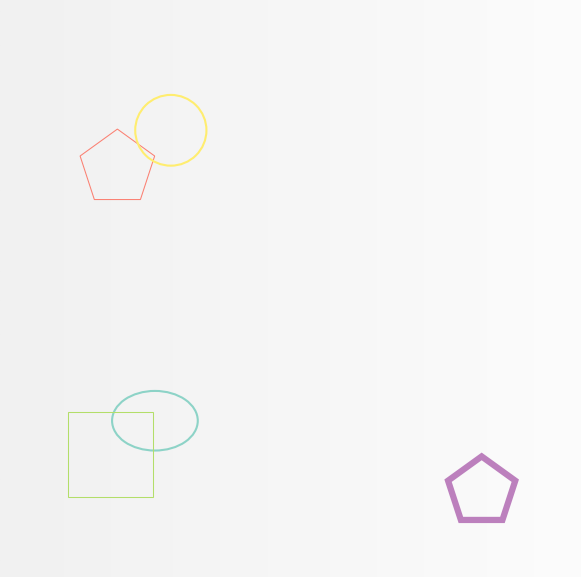[{"shape": "oval", "thickness": 1, "radius": 0.37, "center": [0.267, 0.271]}, {"shape": "pentagon", "thickness": 0.5, "radius": 0.34, "center": [0.202, 0.708]}, {"shape": "square", "thickness": 0.5, "radius": 0.37, "center": [0.19, 0.212]}, {"shape": "pentagon", "thickness": 3, "radius": 0.3, "center": [0.829, 0.148]}, {"shape": "circle", "thickness": 1, "radius": 0.31, "center": [0.294, 0.774]}]